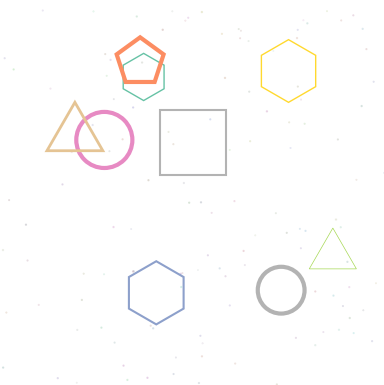[{"shape": "hexagon", "thickness": 1, "radius": 0.31, "center": [0.373, 0.8]}, {"shape": "pentagon", "thickness": 3, "radius": 0.32, "center": [0.364, 0.839]}, {"shape": "hexagon", "thickness": 1.5, "radius": 0.41, "center": [0.406, 0.239]}, {"shape": "circle", "thickness": 3, "radius": 0.36, "center": [0.271, 0.636]}, {"shape": "triangle", "thickness": 0.5, "radius": 0.35, "center": [0.865, 0.337]}, {"shape": "hexagon", "thickness": 1, "radius": 0.41, "center": [0.749, 0.816]}, {"shape": "triangle", "thickness": 2, "radius": 0.42, "center": [0.195, 0.65]}, {"shape": "square", "thickness": 1.5, "radius": 0.42, "center": [0.502, 0.629]}, {"shape": "circle", "thickness": 3, "radius": 0.3, "center": [0.73, 0.246]}]